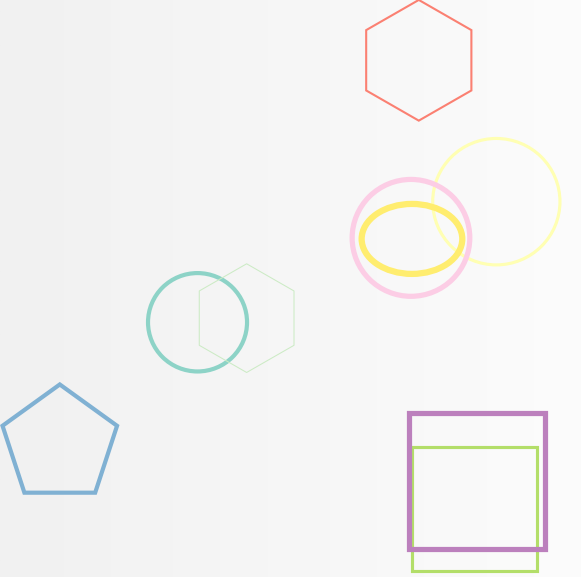[{"shape": "circle", "thickness": 2, "radius": 0.43, "center": [0.34, 0.441]}, {"shape": "circle", "thickness": 1.5, "radius": 0.55, "center": [0.854, 0.65]}, {"shape": "hexagon", "thickness": 1, "radius": 0.52, "center": [0.72, 0.895]}, {"shape": "pentagon", "thickness": 2, "radius": 0.52, "center": [0.103, 0.23]}, {"shape": "square", "thickness": 1.5, "radius": 0.54, "center": [0.816, 0.118]}, {"shape": "circle", "thickness": 2.5, "radius": 0.51, "center": [0.707, 0.587]}, {"shape": "square", "thickness": 2.5, "radius": 0.59, "center": [0.82, 0.166]}, {"shape": "hexagon", "thickness": 0.5, "radius": 0.47, "center": [0.424, 0.448]}, {"shape": "oval", "thickness": 3, "radius": 0.43, "center": [0.709, 0.585]}]